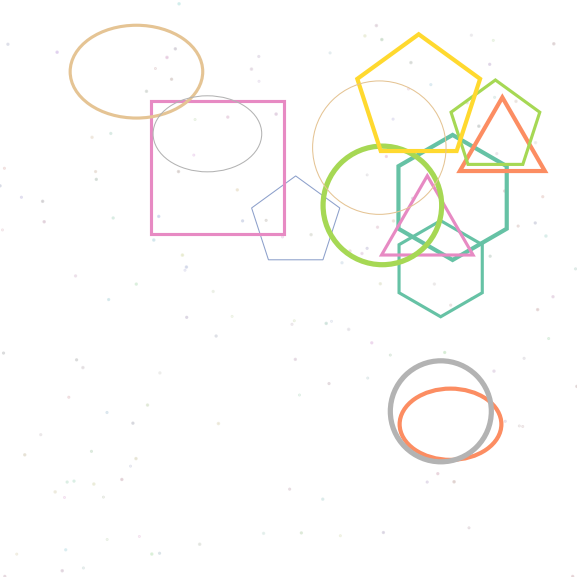[{"shape": "hexagon", "thickness": 1.5, "radius": 0.42, "center": [0.763, 0.534]}, {"shape": "hexagon", "thickness": 2, "radius": 0.54, "center": [0.784, 0.657]}, {"shape": "triangle", "thickness": 2, "radius": 0.42, "center": [0.87, 0.745]}, {"shape": "oval", "thickness": 2, "radius": 0.44, "center": [0.78, 0.265]}, {"shape": "pentagon", "thickness": 0.5, "radius": 0.4, "center": [0.512, 0.614]}, {"shape": "square", "thickness": 1.5, "radius": 0.58, "center": [0.377, 0.708]}, {"shape": "triangle", "thickness": 1.5, "radius": 0.46, "center": [0.74, 0.603]}, {"shape": "circle", "thickness": 2.5, "radius": 0.51, "center": [0.662, 0.643]}, {"shape": "pentagon", "thickness": 1.5, "radius": 0.4, "center": [0.858, 0.78]}, {"shape": "pentagon", "thickness": 2, "radius": 0.56, "center": [0.725, 0.828]}, {"shape": "oval", "thickness": 1.5, "radius": 0.57, "center": [0.236, 0.875]}, {"shape": "circle", "thickness": 0.5, "radius": 0.58, "center": [0.657, 0.743]}, {"shape": "oval", "thickness": 0.5, "radius": 0.47, "center": [0.359, 0.767]}, {"shape": "circle", "thickness": 2.5, "radius": 0.44, "center": [0.763, 0.287]}]